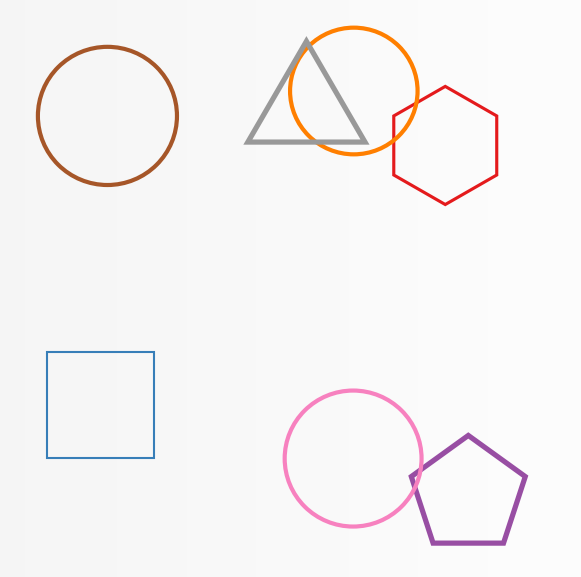[{"shape": "hexagon", "thickness": 1.5, "radius": 0.51, "center": [0.766, 0.747]}, {"shape": "square", "thickness": 1, "radius": 0.46, "center": [0.172, 0.298]}, {"shape": "pentagon", "thickness": 2.5, "radius": 0.52, "center": [0.806, 0.142]}, {"shape": "circle", "thickness": 2, "radius": 0.55, "center": [0.609, 0.842]}, {"shape": "circle", "thickness": 2, "radius": 0.6, "center": [0.185, 0.798]}, {"shape": "circle", "thickness": 2, "radius": 0.59, "center": [0.608, 0.205]}, {"shape": "triangle", "thickness": 2.5, "radius": 0.58, "center": [0.527, 0.811]}]